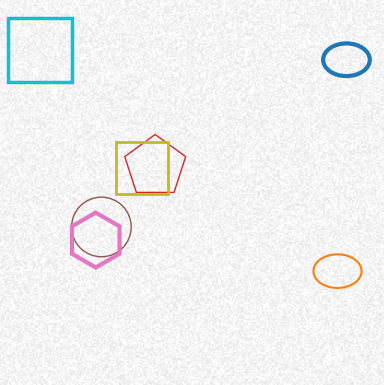[{"shape": "oval", "thickness": 3, "radius": 0.3, "center": [0.9, 0.845]}, {"shape": "oval", "thickness": 1.5, "radius": 0.31, "center": [0.877, 0.296]}, {"shape": "pentagon", "thickness": 1, "radius": 0.42, "center": [0.403, 0.568]}, {"shape": "circle", "thickness": 1, "radius": 0.39, "center": [0.263, 0.411]}, {"shape": "hexagon", "thickness": 3, "radius": 0.36, "center": [0.249, 0.376]}, {"shape": "square", "thickness": 2, "radius": 0.33, "center": [0.368, 0.563]}, {"shape": "square", "thickness": 2.5, "radius": 0.41, "center": [0.105, 0.87]}]